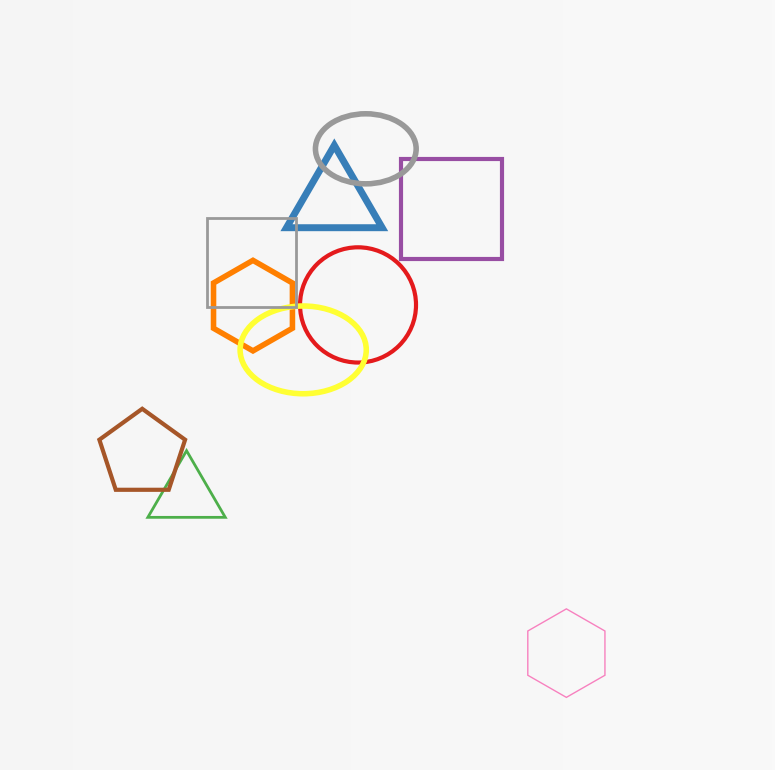[{"shape": "circle", "thickness": 1.5, "radius": 0.37, "center": [0.462, 0.604]}, {"shape": "triangle", "thickness": 2.5, "radius": 0.36, "center": [0.431, 0.74]}, {"shape": "triangle", "thickness": 1, "radius": 0.29, "center": [0.241, 0.357]}, {"shape": "square", "thickness": 1.5, "radius": 0.33, "center": [0.582, 0.728]}, {"shape": "hexagon", "thickness": 2, "radius": 0.29, "center": [0.326, 0.603]}, {"shape": "oval", "thickness": 2, "radius": 0.41, "center": [0.391, 0.546]}, {"shape": "pentagon", "thickness": 1.5, "radius": 0.29, "center": [0.184, 0.411]}, {"shape": "hexagon", "thickness": 0.5, "radius": 0.29, "center": [0.731, 0.152]}, {"shape": "square", "thickness": 1, "radius": 0.29, "center": [0.325, 0.659]}, {"shape": "oval", "thickness": 2, "radius": 0.32, "center": [0.472, 0.807]}]